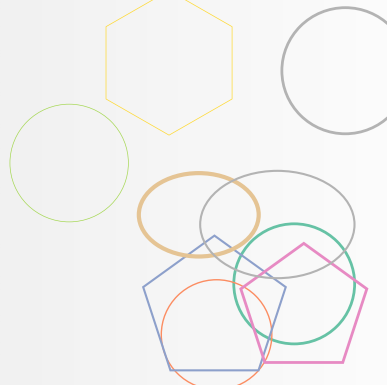[{"shape": "circle", "thickness": 2, "radius": 0.78, "center": [0.759, 0.263]}, {"shape": "circle", "thickness": 1, "radius": 0.71, "center": [0.559, 0.131]}, {"shape": "pentagon", "thickness": 1.5, "radius": 0.97, "center": [0.553, 0.195]}, {"shape": "pentagon", "thickness": 2, "radius": 0.85, "center": [0.784, 0.197]}, {"shape": "circle", "thickness": 0.5, "radius": 0.76, "center": [0.178, 0.577]}, {"shape": "hexagon", "thickness": 0.5, "radius": 0.94, "center": [0.436, 0.837]}, {"shape": "oval", "thickness": 3, "radius": 0.77, "center": [0.513, 0.442]}, {"shape": "oval", "thickness": 1.5, "radius": 1.0, "center": [0.716, 0.417]}, {"shape": "circle", "thickness": 2, "radius": 0.82, "center": [0.891, 0.816]}]